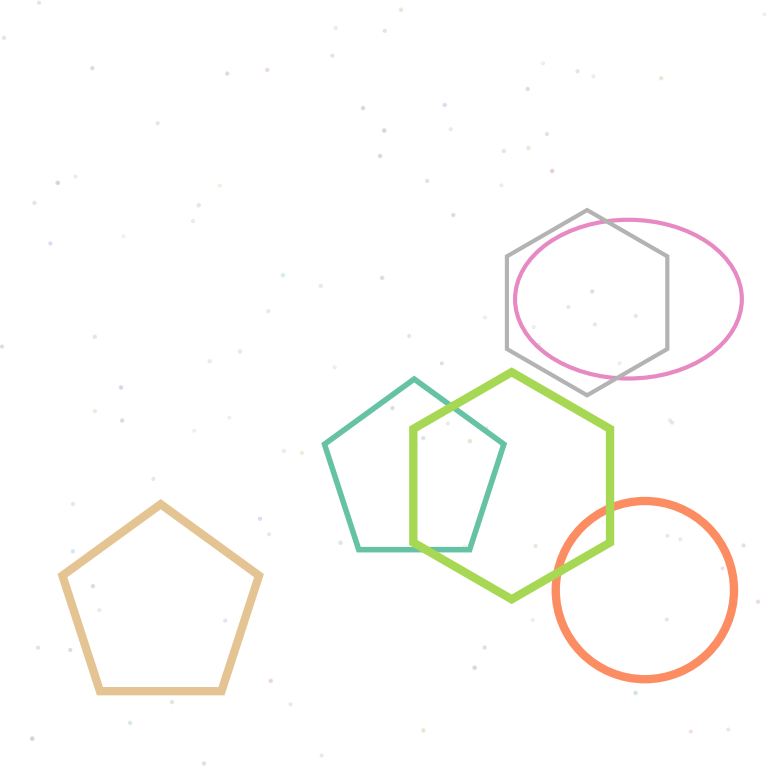[{"shape": "pentagon", "thickness": 2, "radius": 0.61, "center": [0.538, 0.385]}, {"shape": "circle", "thickness": 3, "radius": 0.58, "center": [0.838, 0.234]}, {"shape": "oval", "thickness": 1.5, "radius": 0.74, "center": [0.816, 0.611]}, {"shape": "hexagon", "thickness": 3, "radius": 0.74, "center": [0.665, 0.369]}, {"shape": "pentagon", "thickness": 3, "radius": 0.67, "center": [0.209, 0.211]}, {"shape": "hexagon", "thickness": 1.5, "radius": 0.6, "center": [0.762, 0.607]}]